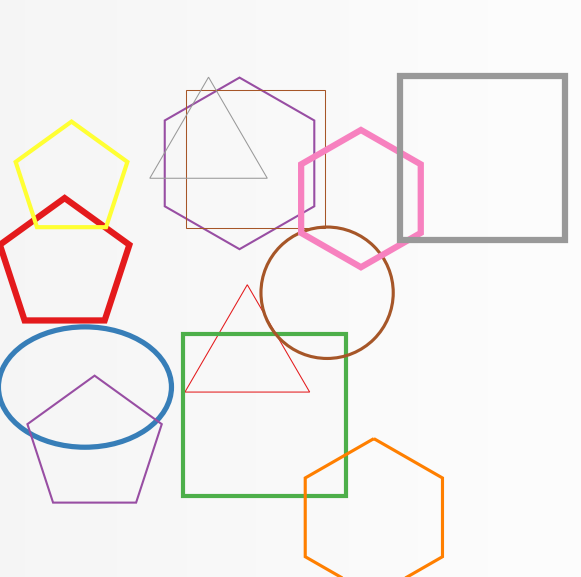[{"shape": "pentagon", "thickness": 3, "radius": 0.59, "center": [0.111, 0.539]}, {"shape": "triangle", "thickness": 0.5, "radius": 0.62, "center": [0.425, 0.382]}, {"shape": "oval", "thickness": 2.5, "radius": 0.74, "center": [0.146, 0.329]}, {"shape": "square", "thickness": 2, "radius": 0.7, "center": [0.455, 0.28]}, {"shape": "hexagon", "thickness": 1, "radius": 0.74, "center": [0.412, 0.716]}, {"shape": "pentagon", "thickness": 1, "radius": 0.61, "center": [0.163, 0.227]}, {"shape": "hexagon", "thickness": 1.5, "radius": 0.68, "center": [0.643, 0.103]}, {"shape": "pentagon", "thickness": 2, "radius": 0.51, "center": [0.123, 0.688]}, {"shape": "circle", "thickness": 1.5, "radius": 0.57, "center": [0.563, 0.492]}, {"shape": "square", "thickness": 0.5, "radius": 0.6, "center": [0.44, 0.724]}, {"shape": "hexagon", "thickness": 3, "radius": 0.59, "center": [0.621, 0.655]}, {"shape": "triangle", "thickness": 0.5, "radius": 0.58, "center": [0.359, 0.749]}, {"shape": "square", "thickness": 3, "radius": 0.71, "center": [0.83, 0.725]}]